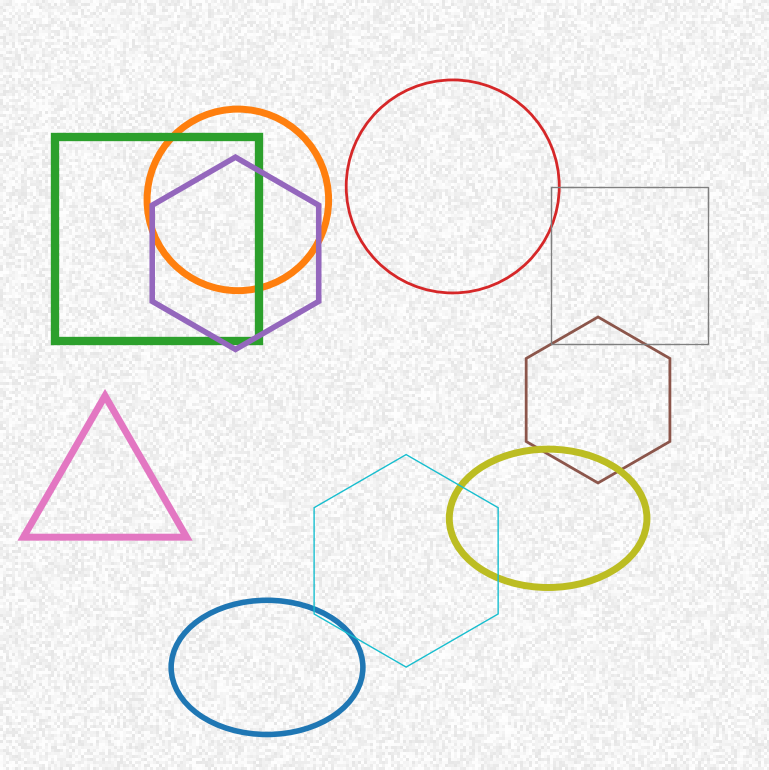[{"shape": "oval", "thickness": 2, "radius": 0.62, "center": [0.347, 0.133]}, {"shape": "circle", "thickness": 2.5, "radius": 0.59, "center": [0.309, 0.74]}, {"shape": "square", "thickness": 3, "radius": 0.66, "center": [0.204, 0.69]}, {"shape": "circle", "thickness": 1, "radius": 0.69, "center": [0.588, 0.758]}, {"shape": "hexagon", "thickness": 2, "radius": 0.62, "center": [0.306, 0.671]}, {"shape": "hexagon", "thickness": 1, "radius": 0.54, "center": [0.777, 0.481]}, {"shape": "triangle", "thickness": 2.5, "radius": 0.61, "center": [0.136, 0.364]}, {"shape": "square", "thickness": 0.5, "radius": 0.51, "center": [0.818, 0.655]}, {"shape": "oval", "thickness": 2.5, "radius": 0.64, "center": [0.712, 0.327]}, {"shape": "hexagon", "thickness": 0.5, "radius": 0.69, "center": [0.527, 0.272]}]